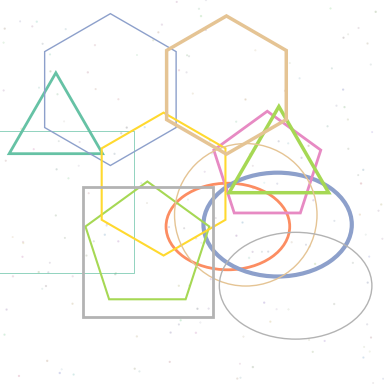[{"shape": "triangle", "thickness": 2, "radius": 0.7, "center": [0.145, 0.671]}, {"shape": "square", "thickness": 0.5, "radius": 0.92, "center": [0.163, 0.476]}, {"shape": "oval", "thickness": 2, "radius": 0.8, "center": [0.592, 0.412]}, {"shape": "oval", "thickness": 3, "radius": 0.96, "center": [0.721, 0.417]}, {"shape": "hexagon", "thickness": 1, "radius": 0.99, "center": [0.287, 0.767]}, {"shape": "pentagon", "thickness": 2, "radius": 0.73, "center": [0.694, 0.565]}, {"shape": "triangle", "thickness": 2.5, "radius": 0.75, "center": [0.724, 0.574]}, {"shape": "pentagon", "thickness": 1.5, "radius": 0.85, "center": [0.383, 0.359]}, {"shape": "hexagon", "thickness": 1.5, "radius": 0.93, "center": [0.425, 0.522]}, {"shape": "hexagon", "thickness": 2.5, "radius": 0.9, "center": [0.588, 0.779]}, {"shape": "circle", "thickness": 1, "radius": 0.93, "center": [0.638, 0.442]}, {"shape": "oval", "thickness": 1, "radius": 0.99, "center": [0.768, 0.258]}, {"shape": "square", "thickness": 2, "radius": 0.85, "center": [0.384, 0.346]}]